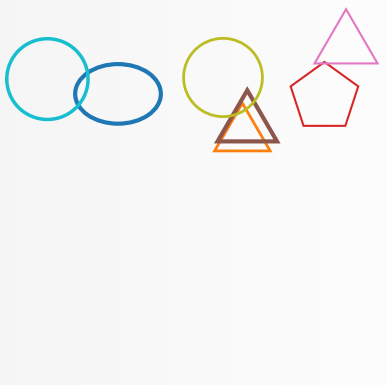[{"shape": "oval", "thickness": 3, "radius": 0.55, "center": [0.305, 0.756]}, {"shape": "triangle", "thickness": 2, "radius": 0.41, "center": [0.626, 0.649]}, {"shape": "pentagon", "thickness": 1.5, "radius": 0.46, "center": [0.837, 0.747]}, {"shape": "triangle", "thickness": 3, "radius": 0.44, "center": [0.638, 0.677]}, {"shape": "triangle", "thickness": 1.5, "radius": 0.47, "center": [0.893, 0.882]}, {"shape": "circle", "thickness": 2, "radius": 0.51, "center": [0.575, 0.799]}, {"shape": "circle", "thickness": 2.5, "radius": 0.52, "center": [0.122, 0.795]}]